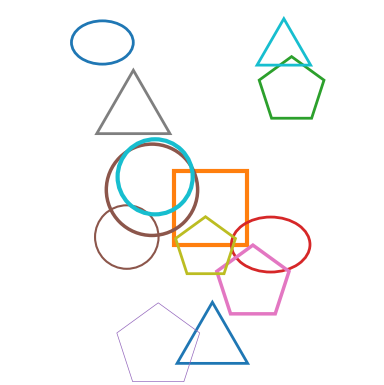[{"shape": "triangle", "thickness": 2, "radius": 0.53, "center": [0.552, 0.109]}, {"shape": "oval", "thickness": 2, "radius": 0.4, "center": [0.266, 0.89]}, {"shape": "square", "thickness": 3, "radius": 0.48, "center": [0.547, 0.46]}, {"shape": "pentagon", "thickness": 2, "radius": 0.44, "center": [0.757, 0.764]}, {"shape": "oval", "thickness": 2, "radius": 0.51, "center": [0.703, 0.365]}, {"shape": "pentagon", "thickness": 0.5, "radius": 0.57, "center": [0.411, 0.1]}, {"shape": "circle", "thickness": 2.5, "radius": 0.59, "center": [0.395, 0.507]}, {"shape": "circle", "thickness": 1.5, "radius": 0.41, "center": [0.329, 0.384]}, {"shape": "pentagon", "thickness": 2.5, "radius": 0.49, "center": [0.657, 0.265]}, {"shape": "triangle", "thickness": 2, "radius": 0.55, "center": [0.346, 0.708]}, {"shape": "pentagon", "thickness": 2, "radius": 0.41, "center": [0.534, 0.355]}, {"shape": "triangle", "thickness": 2, "radius": 0.4, "center": [0.737, 0.871]}, {"shape": "circle", "thickness": 3, "radius": 0.49, "center": [0.403, 0.541]}]